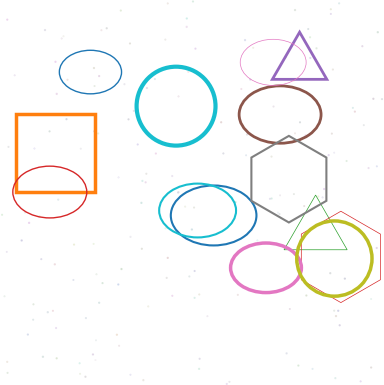[{"shape": "oval", "thickness": 1, "radius": 0.4, "center": [0.235, 0.813]}, {"shape": "oval", "thickness": 1.5, "radius": 0.56, "center": [0.555, 0.44]}, {"shape": "square", "thickness": 2.5, "radius": 0.51, "center": [0.144, 0.602]}, {"shape": "triangle", "thickness": 0.5, "radius": 0.47, "center": [0.82, 0.399]}, {"shape": "oval", "thickness": 1, "radius": 0.48, "center": [0.129, 0.501]}, {"shape": "hexagon", "thickness": 0.5, "radius": 0.59, "center": [0.885, 0.333]}, {"shape": "triangle", "thickness": 2, "radius": 0.41, "center": [0.778, 0.835]}, {"shape": "oval", "thickness": 2, "radius": 0.53, "center": [0.728, 0.702]}, {"shape": "oval", "thickness": 0.5, "radius": 0.43, "center": [0.71, 0.838]}, {"shape": "oval", "thickness": 2.5, "radius": 0.46, "center": [0.691, 0.304]}, {"shape": "hexagon", "thickness": 1.5, "radius": 0.56, "center": [0.75, 0.535]}, {"shape": "circle", "thickness": 2.5, "radius": 0.49, "center": [0.869, 0.328]}, {"shape": "oval", "thickness": 1.5, "radius": 0.5, "center": [0.513, 0.453]}, {"shape": "circle", "thickness": 3, "radius": 0.51, "center": [0.457, 0.724]}]